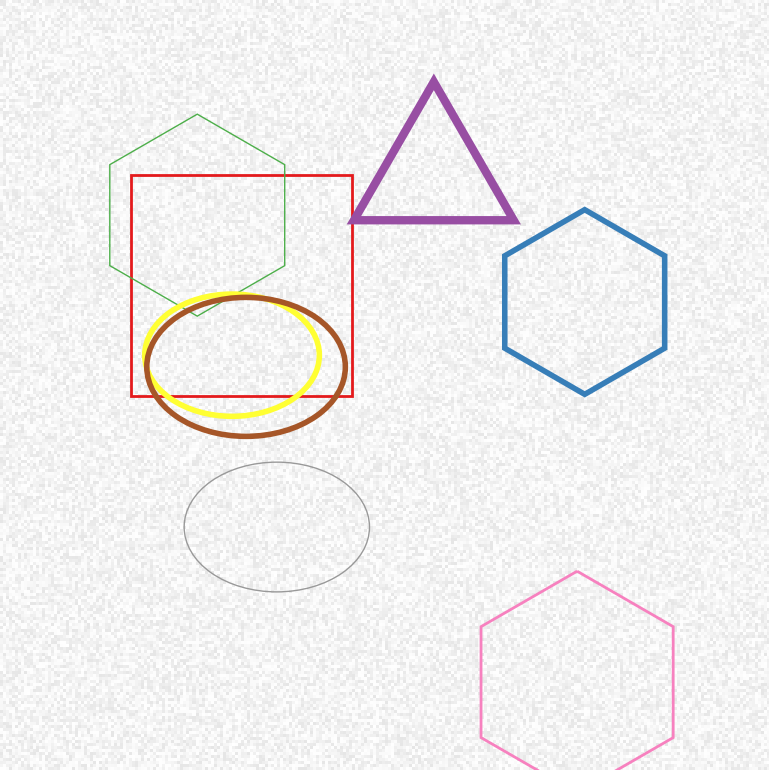[{"shape": "square", "thickness": 1, "radius": 0.72, "center": [0.314, 0.629]}, {"shape": "hexagon", "thickness": 2, "radius": 0.6, "center": [0.759, 0.608]}, {"shape": "hexagon", "thickness": 0.5, "radius": 0.66, "center": [0.256, 0.721]}, {"shape": "triangle", "thickness": 3, "radius": 0.6, "center": [0.563, 0.774]}, {"shape": "oval", "thickness": 2, "radius": 0.57, "center": [0.301, 0.539]}, {"shape": "oval", "thickness": 2, "radius": 0.64, "center": [0.32, 0.524]}, {"shape": "hexagon", "thickness": 1, "radius": 0.72, "center": [0.75, 0.114]}, {"shape": "oval", "thickness": 0.5, "radius": 0.6, "center": [0.36, 0.316]}]